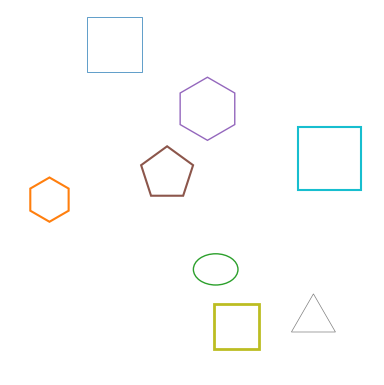[{"shape": "square", "thickness": 0.5, "radius": 0.36, "center": [0.297, 0.884]}, {"shape": "hexagon", "thickness": 1.5, "radius": 0.29, "center": [0.128, 0.481]}, {"shape": "oval", "thickness": 1, "radius": 0.29, "center": [0.56, 0.3]}, {"shape": "hexagon", "thickness": 1, "radius": 0.41, "center": [0.539, 0.717]}, {"shape": "pentagon", "thickness": 1.5, "radius": 0.35, "center": [0.434, 0.549]}, {"shape": "triangle", "thickness": 0.5, "radius": 0.33, "center": [0.814, 0.171]}, {"shape": "square", "thickness": 2, "radius": 0.29, "center": [0.614, 0.152]}, {"shape": "square", "thickness": 1.5, "radius": 0.41, "center": [0.856, 0.588]}]